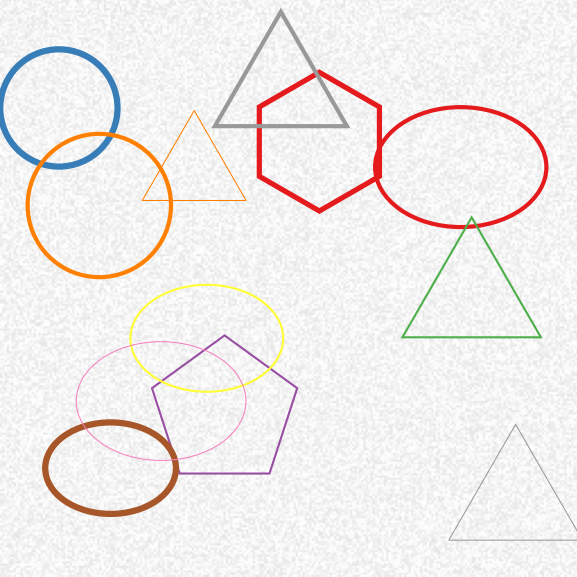[{"shape": "hexagon", "thickness": 2.5, "radius": 0.6, "center": [0.553, 0.754]}, {"shape": "oval", "thickness": 2, "radius": 0.74, "center": [0.798, 0.71]}, {"shape": "circle", "thickness": 3, "radius": 0.51, "center": [0.102, 0.812]}, {"shape": "triangle", "thickness": 1, "radius": 0.69, "center": [0.817, 0.484]}, {"shape": "pentagon", "thickness": 1, "radius": 0.66, "center": [0.389, 0.286]}, {"shape": "triangle", "thickness": 0.5, "radius": 0.52, "center": [0.336, 0.704]}, {"shape": "circle", "thickness": 2, "radius": 0.62, "center": [0.172, 0.643]}, {"shape": "oval", "thickness": 1, "radius": 0.66, "center": [0.358, 0.413]}, {"shape": "oval", "thickness": 3, "radius": 0.57, "center": [0.191, 0.188]}, {"shape": "oval", "thickness": 0.5, "radius": 0.73, "center": [0.279, 0.305]}, {"shape": "triangle", "thickness": 2, "radius": 0.66, "center": [0.486, 0.847]}, {"shape": "triangle", "thickness": 0.5, "radius": 0.67, "center": [0.893, 0.131]}]